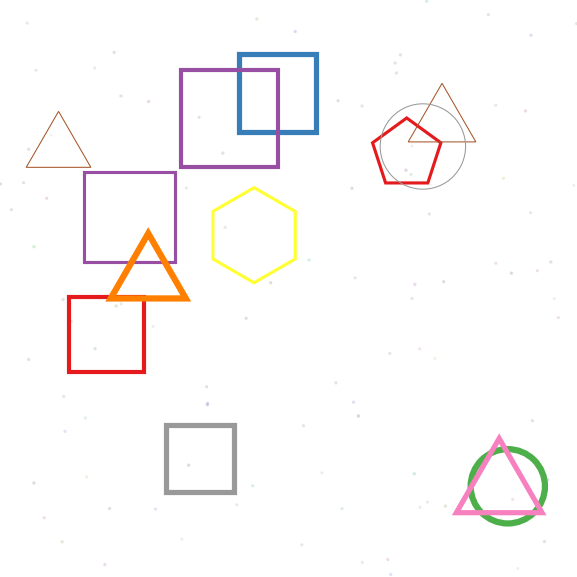[{"shape": "pentagon", "thickness": 1.5, "radius": 0.31, "center": [0.704, 0.733]}, {"shape": "square", "thickness": 2, "radius": 0.33, "center": [0.185, 0.42]}, {"shape": "square", "thickness": 2.5, "radius": 0.33, "center": [0.481, 0.838]}, {"shape": "circle", "thickness": 3, "radius": 0.32, "center": [0.879, 0.157]}, {"shape": "square", "thickness": 1.5, "radius": 0.39, "center": [0.224, 0.624]}, {"shape": "square", "thickness": 2, "radius": 0.42, "center": [0.398, 0.794]}, {"shape": "triangle", "thickness": 3, "radius": 0.38, "center": [0.257, 0.52]}, {"shape": "hexagon", "thickness": 1.5, "radius": 0.41, "center": [0.44, 0.592]}, {"shape": "triangle", "thickness": 0.5, "radius": 0.32, "center": [0.101, 0.742]}, {"shape": "triangle", "thickness": 0.5, "radius": 0.34, "center": [0.765, 0.787]}, {"shape": "triangle", "thickness": 2.5, "radius": 0.43, "center": [0.864, 0.154]}, {"shape": "circle", "thickness": 0.5, "radius": 0.37, "center": [0.732, 0.745]}, {"shape": "square", "thickness": 2.5, "radius": 0.29, "center": [0.346, 0.205]}]